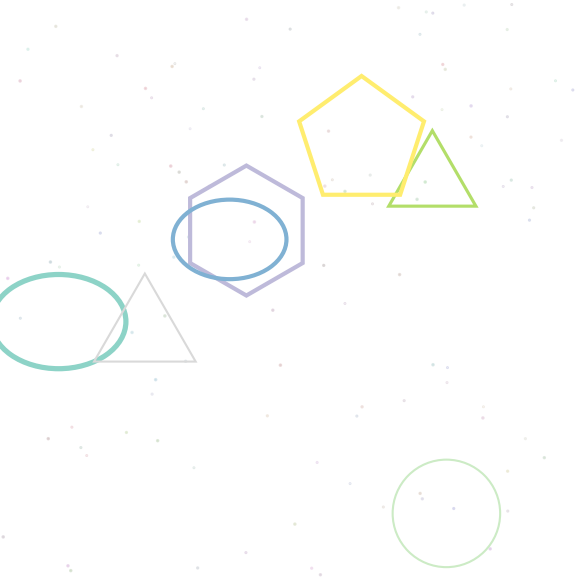[{"shape": "oval", "thickness": 2.5, "radius": 0.58, "center": [0.101, 0.442]}, {"shape": "hexagon", "thickness": 2, "radius": 0.56, "center": [0.427, 0.6]}, {"shape": "oval", "thickness": 2, "radius": 0.49, "center": [0.398, 0.585]}, {"shape": "triangle", "thickness": 1.5, "radius": 0.44, "center": [0.749, 0.686]}, {"shape": "triangle", "thickness": 1, "radius": 0.51, "center": [0.251, 0.424]}, {"shape": "circle", "thickness": 1, "radius": 0.47, "center": [0.773, 0.11]}, {"shape": "pentagon", "thickness": 2, "radius": 0.57, "center": [0.626, 0.754]}]